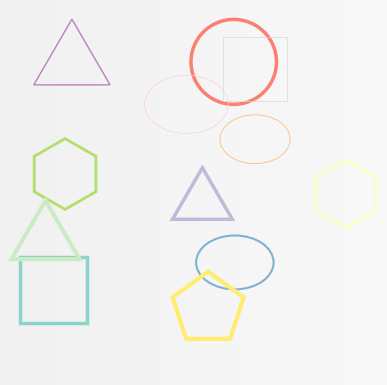[{"shape": "square", "thickness": 2.5, "radius": 0.43, "center": [0.138, 0.246]}, {"shape": "hexagon", "thickness": 1.5, "radius": 0.44, "center": [0.892, 0.496]}, {"shape": "triangle", "thickness": 2.5, "radius": 0.45, "center": [0.522, 0.475]}, {"shape": "circle", "thickness": 2.5, "radius": 0.55, "center": [0.603, 0.839]}, {"shape": "oval", "thickness": 1.5, "radius": 0.5, "center": [0.606, 0.318]}, {"shape": "oval", "thickness": 0.5, "radius": 0.45, "center": [0.658, 0.638]}, {"shape": "hexagon", "thickness": 2, "radius": 0.46, "center": [0.168, 0.548]}, {"shape": "oval", "thickness": 0.5, "radius": 0.54, "center": [0.481, 0.729]}, {"shape": "square", "thickness": 0.5, "radius": 0.41, "center": [0.658, 0.822]}, {"shape": "triangle", "thickness": 1, "radius": 0.57, "center": [0.186, 0.836]}, {"shape": "triangle", "thickness": 3, "radius": 0.51, "center": [0.117, 0.378]}, {"shape": "pentagon", "thickness": 3, "radius": 0.48, "center": [0.537, 0.198]}]